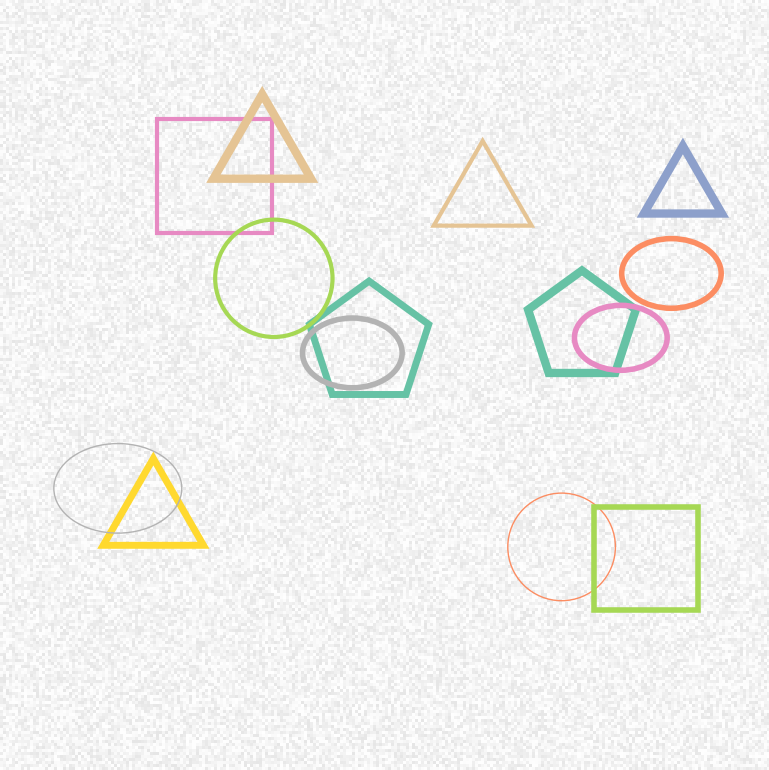[{"shape": "pentagon", "thickness": 3, "radius": 0.37, "center": [0.756, 0.575]}, {"shape": "pentagon", "thickness": 2.5, "radius": 0.41, "center": [0.479, 0.554]}, {"shape": "circle", "thickness": 0.5, "radius": 0.35, "center": [0.729, 0.29]}, {"shape": "oval", "thickness": 2, "radius": 0.32, "center": [0.872, 0.645]}, {"shape": "triangle", "thickness": 3, "radius": 0.29, "center": [0.887, 0.752]}, {"shape": "oval", "thickness": 2, "radius": 0.3, "center": [0.806, 0.561]}, {"shape": "square", "thickness": 1.5, "radius": 0.37, "center": [0.279, 0.771]}, {"shape": "circle", "thickness": 1.5, "radius": 0.38, "center": [0.356, 0.639]}, {"shape": "square", "thickness": 2, "radius": 0.34, "center": [0.839, 0.275]}, {"shape": "triangle", "thickness": 2.5, "radius": 0.38, "center": [0.199, 0.329]}, {"shape": "triangle", "thickness": 3, "radius": 0.37, "center": [0.341, 0.805]}, {"shape": "triangle", "thickness": 1.5, "radius": 0.37, "center": [0.627, 0.744]}, {"shape": "oval", "thickness": 2, "radius": 0.32, "center": [0.458, 0.542]}, {"shape": "oval", "thickness": 0.5, "radius": 0.42, "center": [0.153, 0.366]}]